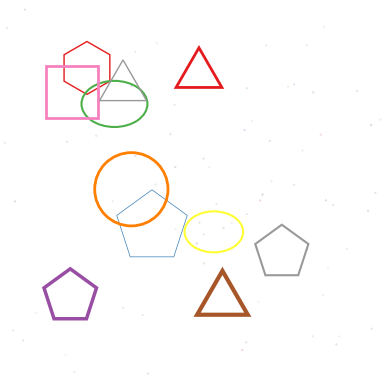[{"shape": "triangle", "thickness": 2, "radius": 0.34, "center": [0.517, 0.807]}, {"shape": "hexagon", "thickness": 1, "radius": 0.34, "center": [0.226, 0.823]}, {"shape": "pentagon", "thickness": 0.5, "radius": 0.48, "center": [0.395, 0.411]}, {"shape": "oval", "thickness": 1.5, "radius": 0.43, "center": [0.297, 0.73]}, {"shape": "pentagon", "thickness": 2.5, "radius": 0.36, "center": [0.182, 0.23]}, {"shape": "circle", "thickness": 2, "radius": 0.48, "center": [0.341, 0.508]}, {"shape": "oval", "thickness": 1.5, "radius": 0.38, "center": [0.555, 0.398]}, {"shape": "triangle", "thickness": 3, "radius": 0.38, "center": [0.578, 0.22]}, {"shape": "square", "thickness": 2, "radius": 0.34, "center": [0.186, 0.761]}, {"shape": "pentagon", "thickness": 1.5, "radius": 0.36, "center": [0.732, 0.344]}, {"shape": "triangle", "thickness": 1, "radius": 0.35, "center": [0.32, 0.774]}]